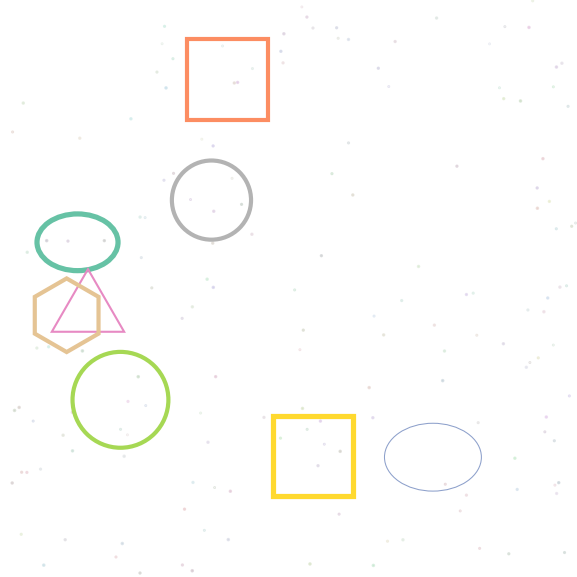[{"shape": "oval", "thickness": 2.5, "radius": 0.35, "center": [0.134, 0.58]}, {"shape": "square", "thickness": 2, "radius": 0.35, "center": [0.393, 0.861]}, {"shape": "oval", "thickness": 0.5, "radius": 0.42, "center": [0.75, 0.207]}, {"shape": "triangle", "thickness": 1, "radius": 0.36, "center": [0.152, 0.461]}, {"shape": "circle", "thickness": 2, "radius": 0.42, "center": [0.209, 0.307]}, {"shape": "square", "thickness": 2.5, "radius": 0.35, "center": [0.541, 0.209]}, {"shape": "hexagon", "thickness": 2, "radius": 0.32, "center": [0.115, 0.453]}, {"shape": "circle", "thickness": 2, "radius": 0.34, "center": [0.366, 0.653]}]